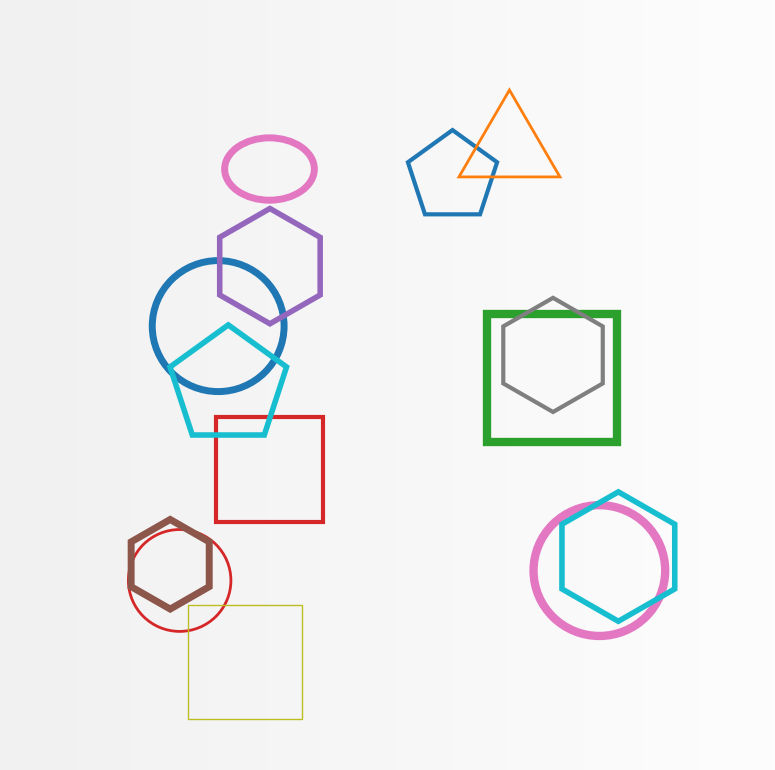[{"shape": "pentagon", "thickness": 1.5, "radius": 0.3, "center": [0.584, 0.771]}, {"shape": "circle", "thickness": 2.5, "radius": 0.43, "center": [0.282, 0.577]}, {"shape": "triangle", "thickness": 1, "radius": 0.38, "center": [0.657, 0.808]}, {"shape": "square", "thickness": 3, "radius": 0.42, "center": [0.712, 0.509]}, {"shape": "square", "thickness": 1.5, "radius": 0.34, "center": [0.348, 0.39]}, {"shape": "circle", "thickness": 1, "radius": 0.33, "center": [0.232, 0.246]}, {"shape": "hexagon", "thickness": 2, "radius": 0.37, "center": [0.348, 0.654]}, {"shape": "hexagon", "thickness": 2.5, "radius": 0.29, "center": [0.22, 0.267]}, {"shape": "circle", "thickness": 3, "radius": 0.42, "center": [0.773, 0.259]}, {"shape": "oval", "thickness": 2.5, "radius": 0.29, "center": [0.348, 0.78]}, {"shape": "hexagon", "thickness": 1.5, "radius": 0.37, "center": [0.714, 0.539]}, {"shape": "square", "thickness": 0.5, "radius": 0.37, "center": [0.316, 0.14]}, {"shape": "hexagon", "thickness": 2, "radius": 0.42, "center": [0.798, 0.277]}, {"shape": "pentagon", "thickness": 2, "radius": 0.4, "center": [0.295, 0.499]}]